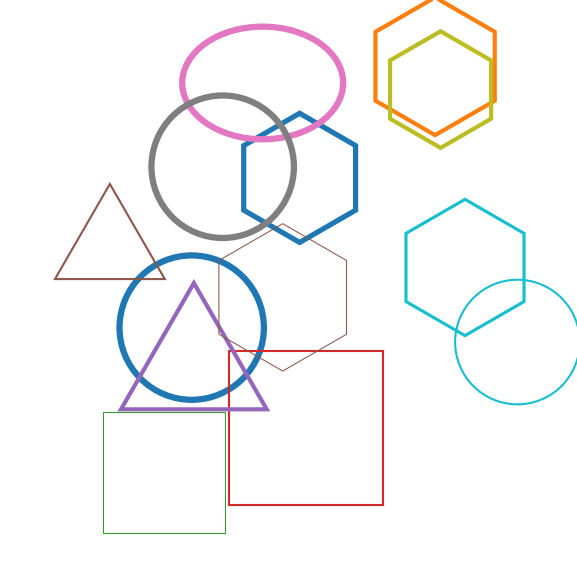[{"shape": "hexagon", "thickness": 2.5, "radius": 0.56, "center": [0.519, 0.691]}, {"shape": "circle", "thickness": 3, "radius": 0.63, "center": [0.332, 0.432]}, {"shape": "hexagon", "thickness": 2, "radius": 0.6, "center": [0.753, 0.884]}, {"shape": "square", "thickness": 0.5, "radius": 0.53, "center": [0.284, 0.18]}, {"shape": "square", "thickness": 1, "radius": 0.67, "center": [0.529, 0.258]}, {"shape": "triangle", "thickness": 2, "radius": 0.73, "center": [0.336, 0.363]}, {"shape": "hexagon", "thickness": 0.5, "radius": 0.64, "center": [0.49, 0.484]}, {"shape": "triangle", "thickness": 1, "radius": 0.55, "center": [0.19, 0.571]}, {"shape": "oval", "thickness": 3, "radius": 0.7, "center": [0.455, 0.856]}, {"shape": "circle", "thickness": 3, "radius": 0.62, "center": [0.386, 0.71]}, {"shape": "hexagon", "thickness": 2, "radius": 0.5, "center": [0.763, 0.844]}, {"shape": "circle", "thickness": 1, "radius": 0.54, "center": [0.896, 0.407]}, {"shape": "hexagon", "thickness": 1.5, "radius": 0.59, "center": [0.805, 0.536]}]